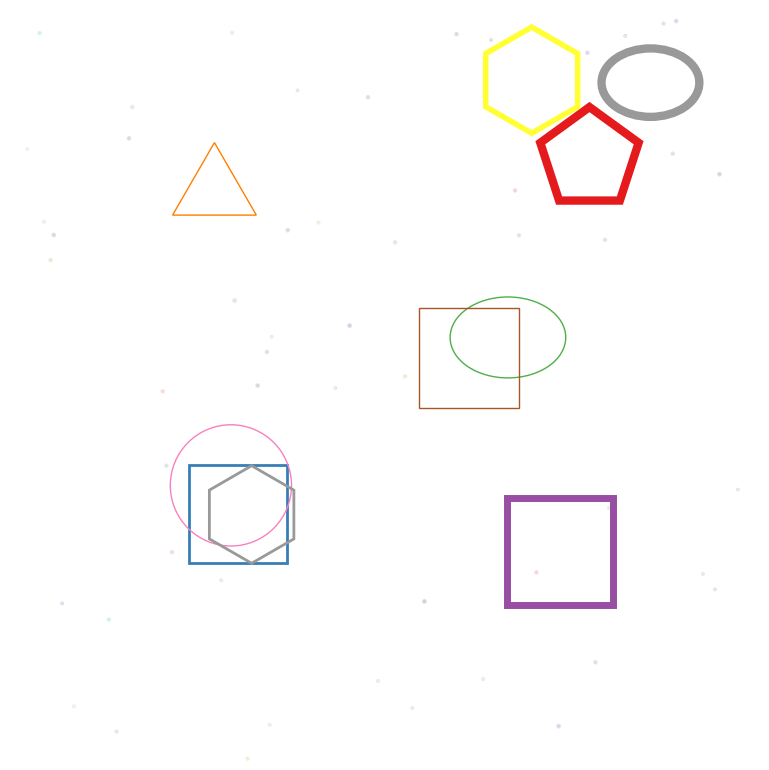[{"shape": "pentagon", "thickness": 3, "radius": 0.34, "center": [0.766, 0.794]}, {"shape": "square", "thickness": 1, "radius": 0.32, "center": [0.309, 0.333]}, {"shape": "oval", "thickness": 0.5, "radius": 0.38, "center": [0.66, 0.562]}, {"shape": "square", "thickness": 2.5, "radius": 0.34, "center": [0.727, 0.284]}, {"shape": "triangle", "thickness": 0.5, "radius": 0.31, "center": [0.279, 0.752]}, {"shape": "hexagon", "thickness": 2, "radius": 0.34, "center": [0.69, 0.896]}, {"shape": "square", "thickness": 0.5, "radius": 0.32, "center": [0.609, 0.535]}, {"shape": "circle", "thickness": 0.5, "radius": 0.39, "center": [0.3, 0.37]}, {"shape": "oval", "thickness": 3, "radius": 0.32, "center": [0.845, 0.893]}, {"shape": "hexagon", "thickness": 1, "radius": 0.32, "center": [0.327, 0.332]}]